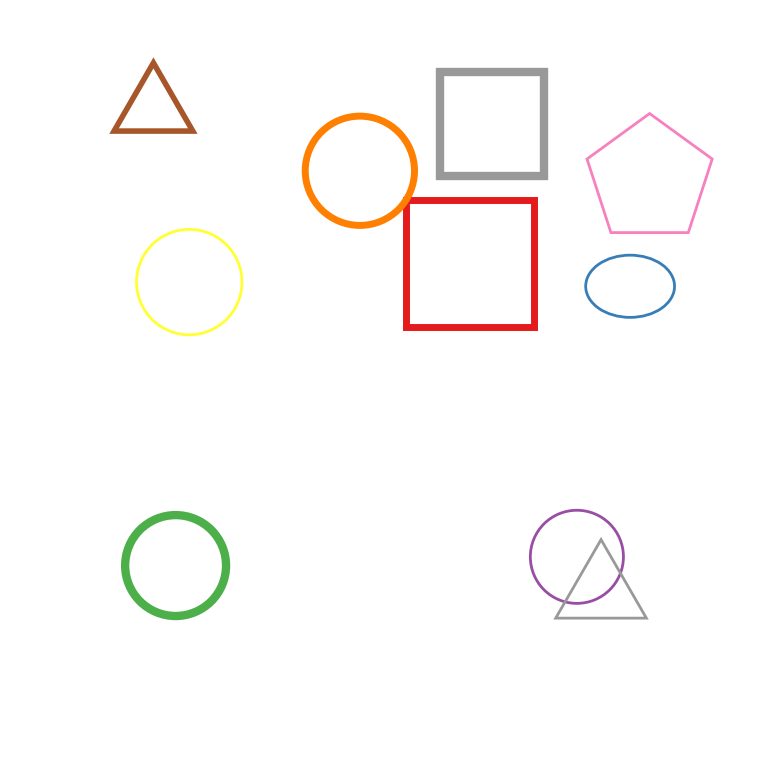[{"shape": "square", "thickness": 2.5, "radius": 0.41, "center": [0.61, 0.657]}, {"shape": "oval", "thickness": 1, "radius": 0.29, "center": [0.818, 0.628]}, {"shape": "circle", "thickness": 3, "radius": 0.33, "center": [0.228, 0.266]}, {"shape": "circle", "thickness": 1, "radius": 0.3, "center": [0.749, 0.277]}, {"shape": "circle", "thickness": 2.5, "radius": 0.35, "center": [0.467, 0.778]}, {"shape": "circle", "thickness": 1, "radius": 0.34, "center": [0.246, 0.634]}, {"shape": "triangle", "thickness": 2, "radius": 0.3, "center": [0.199, 0.859]}, {"shape": "pentagon", "thickness": 1, "radius": 0.43, "center": [0.844, 0.767]}, {"shape": "square", "thickness": 3, "radius": 0.34, "center": [0.639, 0.839]}, {"shape": "triangle", "thickness": 1, "radius": 0.34, "center": [0.781, 0.231]}]